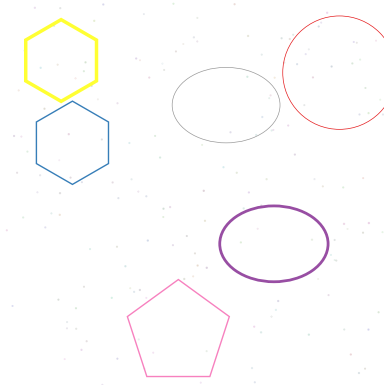[{"shape": "circle", "thickness": 0.5, "radius": 0.74, "center": [0.882, 0.811]}, {"shape": "hexagon", "thickness": 1, "radius": 0.54, "center": [0.188, 0.629]}, {"shape": "oval", "thickness": 2, "radius": 0.7, "center": [0.711, 0.367]}, {"shape": "hexagon", "thickness": 2.5, "radius": 0.53, "center": [0.159, 0.843]}, {"shape": "pentagon", "thickness": 1, "radius": 0.7, "center": [0.463, 0.135]}, {"shape": "oval", "thickness": 0.5, "radius": 0.7, "center": [0.587, 0.727]}]